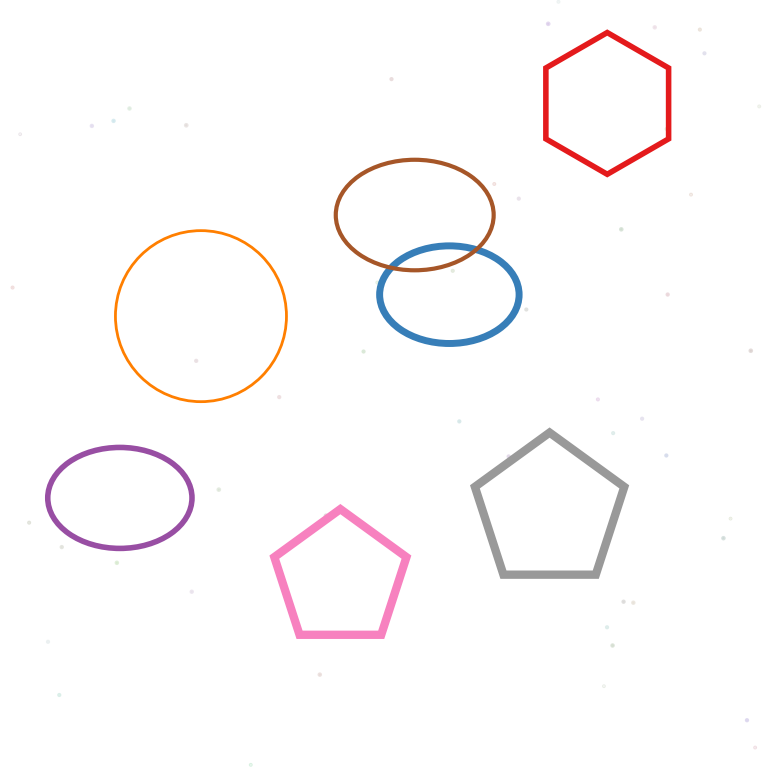[{"shape": "hexagon", "thickness": 2, "radius": 0.46, "center": [0.789, 0.866]}, {"shape": "oval", "thickness": 2.5, "radius": 0.45, "center": [0.584, 0.617]}, {"shape": "oval", "thickness": 2, "radius": 0.47, "center": [0.156, 0.353]}, {"shape": "circle", "thickness": 1, "radius": 0.56, "center": [0.261, 0.589]}, {"shape": "oval", "thickness": 1.5, "radius": 0.51, "center": [0.539, 0.721]}, {"shape": "pentagon", "thickness": 3, "radius": 0.45, "center": [0.442, 0.249]}, {"shape": "pentagon", "thickness": 3, "radius": 0.51, "center": [0.714, 0.336]}]